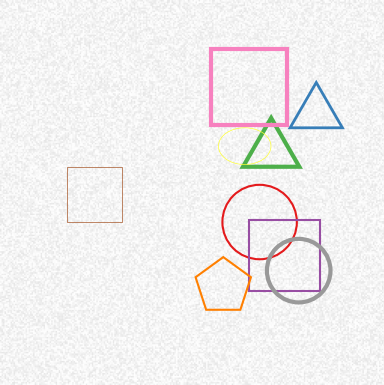[{"shape": "circle", "thickness": 1.5, "radius": 0.48, "center": [0.674, 0.423]}, {"shape": "triangle", "thickness": 2, "radius": 0.39, "center": [0.821, 0.707]}, {"shape": "triangle", "thickness": 3, "radius": 0.42, "center": [0.704, 0.609]}, {"shape": "square", "thickness": 1.5, "radius": 0.46, "center": [0.739, 0.337]}, {"shape": "pentagon", "thickness": 1.5, "radius": 0.38, "center": [0.58, 0.257]}, {"shape": "oval", "thickness": 0.5, "radius": 0.34, "center": [0.636, 0.62]}, {"shape": "square", "thickness": 0.5, "radius": 0.36, "center": [0.245, 0.494]}, {"shape": "square", "thickness": 3, "radius": 0.5, "center": [0.646, 0.775]}, {"shape": "circle", "thickness": 3, "radius": 0.41, "center": [0.776, 0.297]}]